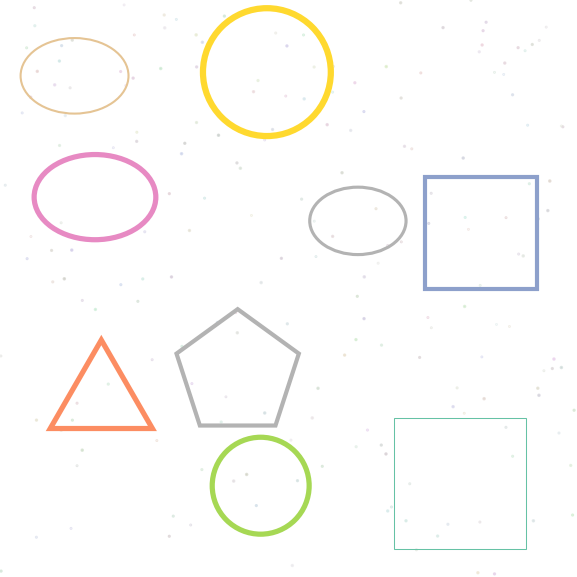[{"shape": "square", "thickness": 0.5, "radius": 0.57, "center": [0.797, 0.162]}, {"shape": "triangle", "thickness": 2.5, "radius": 0.51, "center": [0.175, 0.308]}, {"shape": "square", "thickness": 2, "radius": 0.49, "center": [0.833, 0.595]}, {"shape": "oval", "thickness": 2.5, "radius": 0.53, "center": [0.164, 0.658]}, {"shape": "circle", "thickness": 2.5, "radius": 0.42, "center": [0.451, 0.158]}, {"shape": "circle", "thickness": 3, "radius": 0.55, "center": [0.462, 0.874]}, {"shape": "oval", "thickness": 1, "radius": 0.47, "center": [0.129, 0.868]}, {"shape": "oval", "thickness": 1.5, "radius": 0.42, "center": [0.62, 0.617]}, {"shape": "pentagon", "thickness": 2, "radius": 0.56, "center": [0.412, 0.352]}]